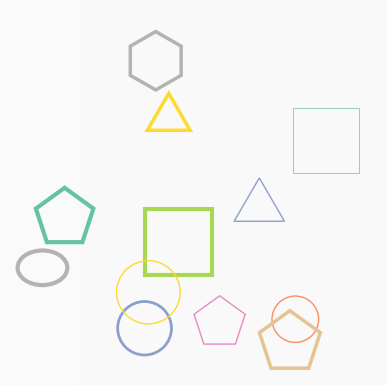[{"shape": "square", "thickness": 0.5, "radius": 0.43, "center": [0.842, 0.635]}, {"shape": "pentagon", "thickness": 3, "radius": 0.39, "center": [0.167, 0.434]}, {"shape": "circle", "thickness": 1, "radius": 0.3, "center": [0.762, 0.171]}, {"shape": "circle", "thickness": 2, "radius": 0.35, "center": [0.373, 0.147]}, {"shape": "triangle", "thickness": 1, "radius": 0.38, "center": [0.669, 0.463]}, {"shape": "pentagon", "thickness": 1, "radius": 0.35, "center": [0.567, 0.162]}, {"shape": "square", "thickness": 3, "radius": 0.43, "center": [0.461, 0.372]}, {"shape": "circle", "thickness": 1, "radius": 0.41, "center": [0.383, 0.241]}, {"shape": "triangle", "thickness": 2.5, "radius": 0.32, "center": [0.435, 0.693]}, {"shape": "pentagon", "thickness": 2.5, "radius": 0.41, "center": [0.748, 0.11]}, {"shape": "hexagon", "thickness": 2.5, "radius": 0.38, "center": [0.402, 0.842]}, {"shape": "oval", "thickness": 3, "radius": 0.32, "center": [0.11, 0.304]}]